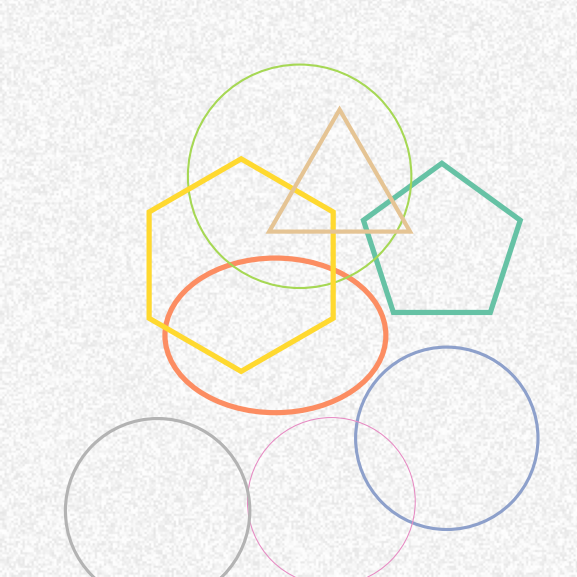[{"shape": "pentagon", "thickness": 2.5, "radius": 0.71, "center": [0.765, 0.574]}, {"shape": "oval", "thickness": 2.5, "radius": 0.96, "center": [0.477, 0.418]}, {"shape": "circle", "thickness": 1.5, "radius": 0.79, "center": [0.774, 0.24]}, {"shape": "circle", "thickness": 0.5, "radius": 0.73, "center": [0.574, 0.131]}, {"shape": "circle", "thickness": 1, "radius": 0.97, "center": [0.519, 0.694]}, {"shape": "hexagon", "thickness": 2.5, "radius": 0.92, "center": [0.418, 0.54]}, {"shape": "triangle", "thickness": 2, "radius": 0.7, "center": [0.588, 0.669]}, {"shape": "circle", "thickness": 1.5, "radius": 0.8, "center": [0.273, 0.115]}]